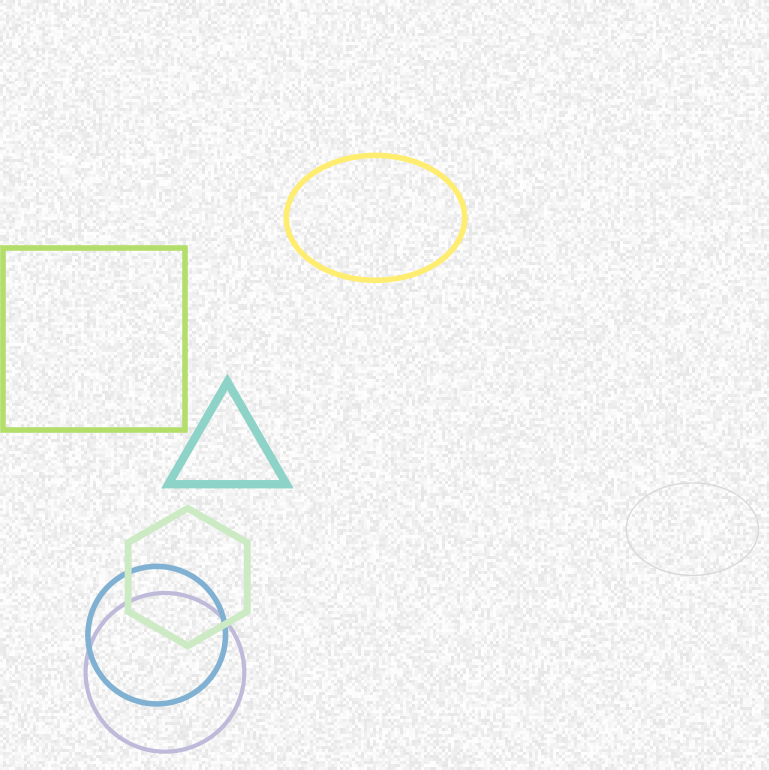[{"shape": "triangle", "thickness": 3, "radius": 0.44, "center": [0.295, 0.415]}, {"shape": "circle", "thickness": 1.5, "radius": 0.52, "center": [0.214, 0.127]}, {"shape": "circle", "thickness": 2, "radius": 0.45, "center": [0.204, 0.175]}, {"shape": "square", "thickness": 2, "radius": 0.59, "center": [0.122, 0.559]}, {"shape": "oval", "thickness": 0.5, "radius": 0.43, "center": [0.899, 0.313]}, {"shape": "hexagon", "thickness": 2.5, "radius": 0.45, "center": [0.244, 0.251]}, {"shape": "oval", "thickness": 2, "radius": 0.58, "center": [0.488, 0.717]}]